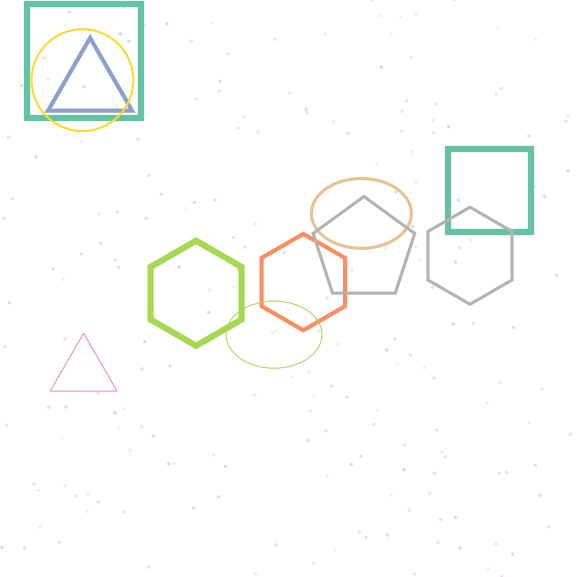[{"shape": "square", "thickness": 3, "radius": 0.36, "center": [0.847, 0.669]}, {"shape": "square", "thickness": 3, "radius": 0.49, "center": [0.145, 0.894]}, {"shape": "hexagon", "thickness": 2, "radius": 0.42, "center": [0.525, 0.511]}, {"shape": "triangle", "thickness": 2, "radius": 0.42, "center": [0.156, 0.849]}, {"shape": "triangle", "thickness": 0.5, "radius": 0.33, "center": [0.145, 0.355]}, {"shape": "oval", "thickness": 0.5, "radius": 0.42, "center": [0.475, 0.42]}, {"shape": "hexagon", "thickness": 3, "radius": 0.45, "center": [0.34, 0.491]}, {"shape": "circle", "thickness": 1, "radius": 0.44, "center": [0.143, 0.86]}, {"shape": "oval", "thickness": 1.5, "radius": 0.43, "center": [0.626, 0.63]}, {"shape": "pentagon", "thickness": 1.5, "radius": 0.46, "center": [0.63, 0.566]}, {"shape": "hexagon", "thickness": 1.5, "radius": 0.42, "center": [0.814, 0.556]}]